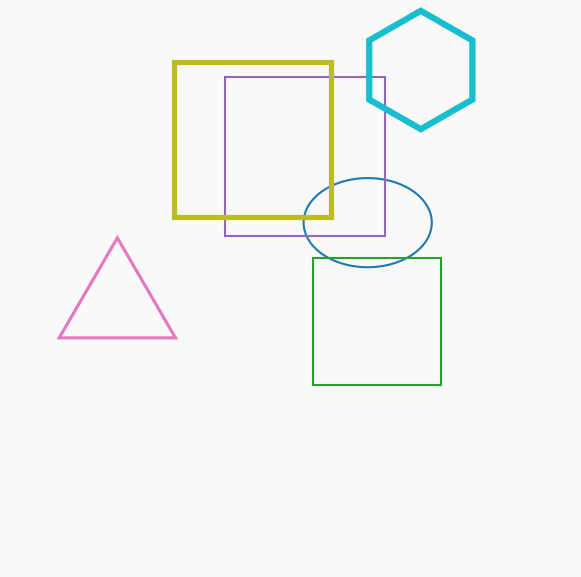[{"shape": "oval", "thickness": 1, "radius": 0.55, "center": [0.633, 0.614]}, {"shape": "square", "thickness": 1, "radius": 0.55, "center": [0.649, 0.442]}, {"shape": "square", "thickness": 1, "radius": 0.69, "center": [0.525, 0.728]}, {"shape": "triangle", "thickness": 1.5, "radius": 0.58, "center": [0.202, 0.472]}, {"shape": "square", "thickness": 2.5, "radius": 0.67, "center": [0.435, 0.757]}, {"shape": "hexagon", "thickness": 3, "radius": 0.51, "center": [0.724, 0.878]}]